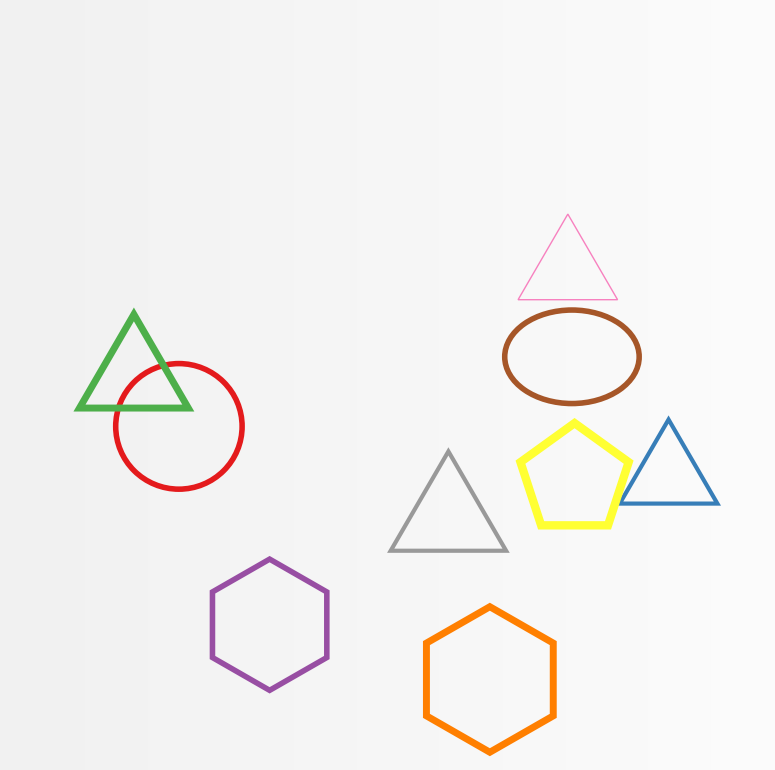[{"shape": "circle", "thickness": 2, "radius": 0.41, "center": [0.231, 0.446]}, {"shape": "triangle", "thickness": 1.5, "radius": 0.36, "center": [0.863, 0.382]}, {"shape": "triangle", "thickness": 2.5, "radius": 0.41, "center": [0.173, 0.511]}, {"shape": "hexagon", "thickness": 2, "radius": 0.43, "center": [0.348, 0.189]}, {"shape": "hexagon", "thickness": 2.5, "radius": 0.47, "center": [0.632, 0.118]}, {"shape": "pentagon", "thickness": 3, "radius": 0.37, "center": [0.741, 0.377]}, {"shape": "oval", "thickness": 2, "radius": 0.43, "center": [0.738, 0.537]}, {"shape": "triangle", "thickness": 0.5, "radius": 0.37, "center": [0.733, 0.648]}, {"shape": "triangle", "thickness": 1.5, "radius": 0.43, "center": [0.579, 0.328]}]